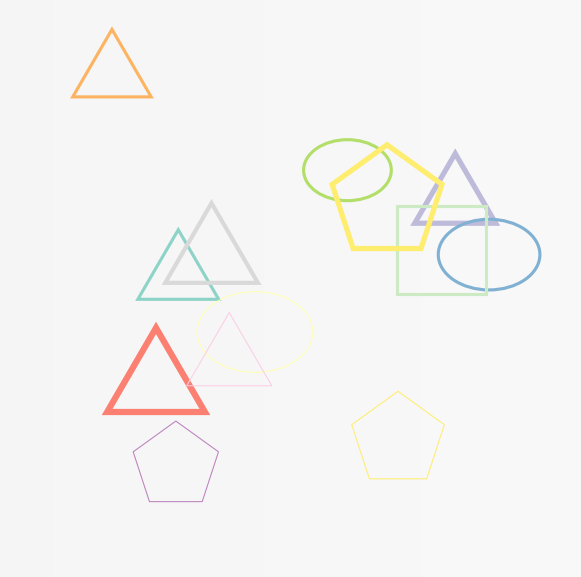[{"shape": "triangle", "thickness": 1.5, "radius": 0.4, "center": [0.307, 0.521]}, {"shape": "oval", "thickness": 0.5, "radius": 0.5, "center": [0.439, 0.424]}, {"shape": "triangle", "thickness": 2.5, "radius": 0.4, "center": [0.783, 0.653]}, {"shape": "triangle", "thickness": 3, "radius": 0.49, "center": [0.268, 0.334]}, {"shape": "oval", "thickness": 1.5, "radius": 0.44, "center": [0.841, 0.558]}, {"shape": "triangle", "thickness": 1.5, "radius": 0.39, "center": [0.193, 0.87]}, {"shape": "oval", "thickness": 1.5, "radius": 0.38, "center": [0.598, 0.704]}, {"shape": "triangle", "thickness": 0.5, "radius": 0.42, "center": [0.394, 0.373]}, {"shape": "triangle", "thickness": 2, "radius": 0.46, "center": [0.364, 0.555]}, {"shape": "pentagon", "thickness": 0.5, "radius": 0.39, "center": [0.303, 0.193]}, {"shape": "square", "thickness": 1.5, "radius": 0.38, "center": [0.759, 0.566]}, {"shape": "pentagon", "thickness": 0.5, "radius": 0.42, "center": [0.685, 0.238]}, {"shape": "pentagon", "thickness": 2.5, "radius": 0.5, "center": [0.666, 0.649]}]